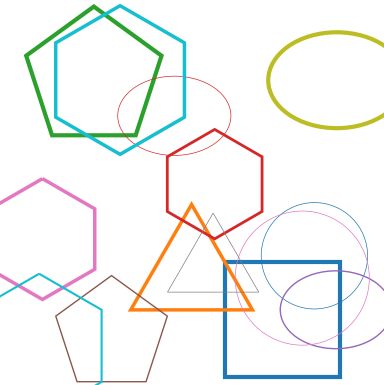[{"shape": "circle", "thickness": 0.5, "radius": 0.69, "center": [0.817, 0.336]}, {"shape": "square", "thickness": 3, "radius": 0.75, "center": [0.734, 0.17]}, {"shape": "triangle", "thickness": 2.5, "radius": 0.91, "center": [0.498, 0.286]}, {"shape": "pentagon", "thickness": 3, "radius": 0.92, "center": [0.244, 0.798]}, {"shape": "hexagon", "thickness": 2, "radius": 0.71, "center": [0.558, 0.522]}, {"shape": "oval", "thickness": 0.5, "radius": 0.74, "center": [0.453, 0.699]}, {"shape": "oval", "thickness": 1, "radius": 0.72, "center": [0.872, 0.195]}, {"shape": "pentagon", "thickness": 1, "radius": 0.76, "center": [0.29, 0.132]}, {"shape": "hexagon", "thickness": 2.5, "radius": 0.78, "center": [0.11, 0.379]}, {"shape": "circle", "thickness": 0.5, "radius": 0.87, "center": [0.785, 0.278]}, {"shape": "triangle", "thickness": 0.5, "radius": 0.68, "center": [0.554, 0.31]}, {"shape": "oval", "thickness": 3, "radius": 0.89, "center": [0.875, 0.792]}, {"shape": "hexagon", "thickness": 1.5, "radius": 0.94, "center": [0.102, 0.102]}, {"shape": "hexagon", "thickness": 2.5, "radius": 0.97, "center": [0.312, 0.792]}]